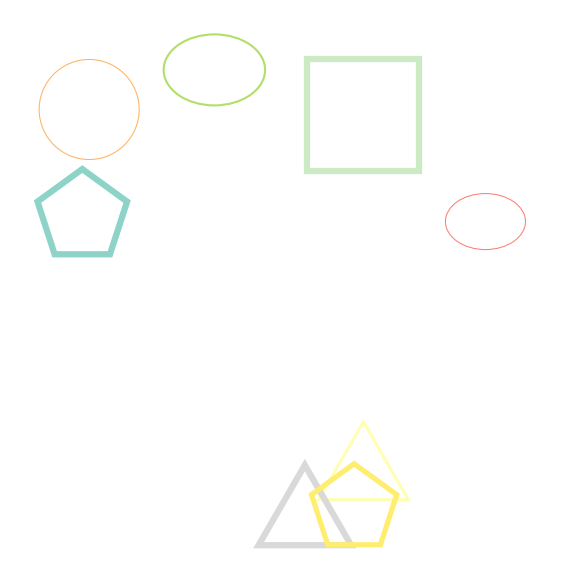[{"shape": "pentagon", "thickness": 3, "radius": 0.41, "center": [0.143, 0.625]}, {"shape": "triangle", "thickness": 1.5, "radius": 0.45, "center": [0.629, 0.179]}, {"shape": "oval", "thickness": 0.5, "radius": 0.35, "center": [0.841, 0.615]}, {"shape": "circle", "thickness": 0.5, "radius": 0.43, "center": [0.154, 0.81]}, {"shape": "oval", "thickness": 1, "radius": 0.44, "center": [0.371, 0.878]}, {"shape": "triangle", "thickness": 3, "radius": 0.46, "center": [0.528, 0.101]}, {"shape": "square", "thickness": 3, "radius": 0.49, "center": [0.629, 0.799]}, {"shape": "pentagon", "thickness": 2.5, "radius": 0.39, "center": [0.613, 0.119]}]